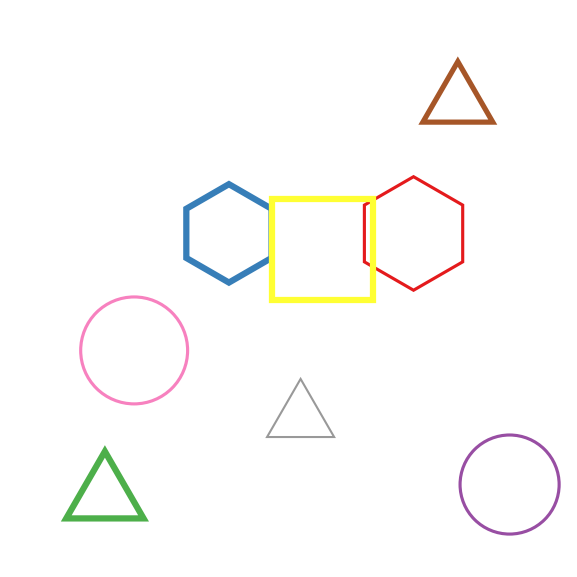[{"shape": "hexagon", "thickness": 1.5, "radius": 0.49, "center": [0.716, 0.595]}, {"shape": "hexagon", "thickness": 3, "radius": 0.43, "center": [0.396, 0.595]}, {"shape": "triangle", "thickness": 3, "radius": 0.39, "center": [0.182, 0.14]}, {"shape": "circle", "thickness": 1.5, "radius": 0.43, "center": [0.882, 0.16]}, {"shape": "square", "thickness": 3, "radius": 0.43, "center": [0.558, 0.567]}, {"shape": "triangle", "thickness": 2.5, "radius": 0.35, "center": [0.793, 0.823]}, {"shape": "circle", "thickness": 1.5, "radius": 0.46, "center": [0.232, 0.392]}, {"shape": "triangle", "thickness": 1, "radius": 0.34, "center": [0.521, 0.276]}]